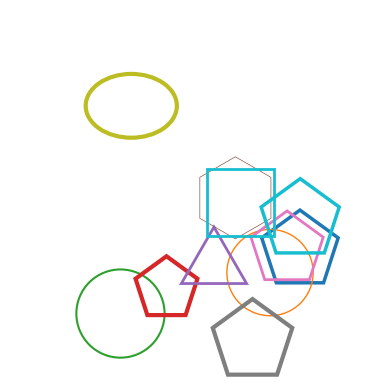[{"shape": "pentagon", "thickness": 2.5, "radius": 0.52, "center": [0.779, 0.35]}, {"shape": "circle", "thickness": 1, "radius": 0.56, "center": [0.701, 0.292]}, {"shape": "circle", "thickness": 1.5, "radius": 0.57, "center": [0.313, 0.186]}, {"shape": "pentagon", "thickness": 3, "radius": 0.42, "center": [0.432, 0.25]}, {"shape": "triangle", "thickness": 2, "radius": 0.49, "center": [0.556, 0.312]}, {"shape": "hexagon", "thickness": 0.5, "radius": 0.53, "center": [0.611, 0.486]}, {"shape": "pentagon", "thickness": 2, "radius": 0.49, "center": [0.746, 0.353]}, {"shape": "pentagon", "thickness": 3, "radius": 0.54, "center": [0.656, 0.115]}, {"shape": "oval", "thickness": 3, "radius": 0.59, "center": [0.341, 0.725]}, {"shape": "pentagon", "thickness": 2.5, "radius": 0.53, "center": [0.78, 0.429]}, {"shape": "square", "thickness": 2, "radius": 0.44, "center": [0.625, 0.474]}]